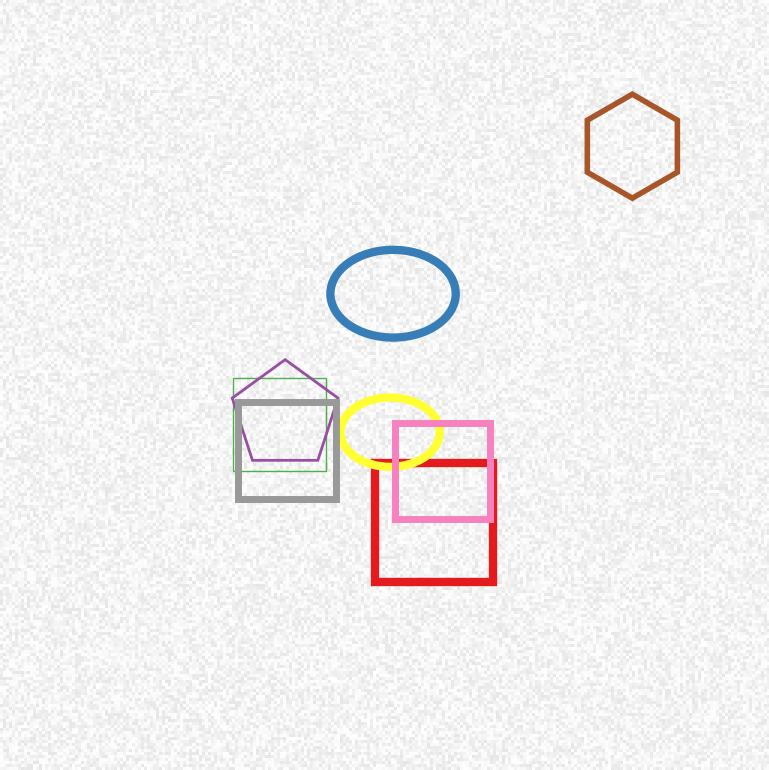[{"shape": "square", "thickness": 3, "radius": 0.38, "center": [0.564, 0.321]}, {"shape": "oval", "thickness": 3, "radius": 0.41, "center": [0.51, 0.619]}, {"shape": "square", "thickness": 0.5, "radius": 0.3, "center": [0.363, 0.449]}, {"shape": "pentagon", "thickness": 1, "radius": 0.36, "center": [0.37, 0.461]}, {"shape": "oval", "thickness": 3, "radius": 0.32, "center": [0.507, 0.439]}, {"shape": "hexagon", "thickness": 2, "radius": 0.34, "center": [0.821, 0.81]}, {"shape": "square", "thickness": 2.5, "radius": 0.31, "center": [0.575, 0.388]}, {"shape": "square", "thickness": 2.5, "radius": 0.32, "center": [0.373, 0.415]}]